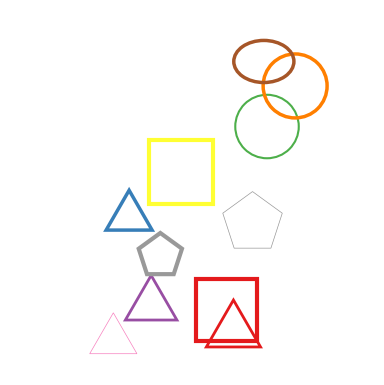[{"shape": "triangle", "thickness": 2, "radius": 0.41, "center": [0.606, 0.139]}, {"shape": "square", "thickness": 3, "radius": 0.4, "center": [0.589, 0.195]}, {"shape": "triangle", "thickness": 2.5, "radius": 0.34, "center": [0.335, 0.437]}, {"shape": "circle", "thickness": 1.5, "radius": 0.41, "center": [0.694, 0.671]}, {"shape": "triangle", "thickness": 2, "radius": 0.39, "center": [0.393, 0.207]}, {"shape": "circle", "thickness": 2.5, "radius": 0.42, "center": [0.767, 0.777]}, {"shape": "square", "thickness": 3, "radius": 0.41, "center": [0.469, 0.554]}, {"shape": "oval", "thickness": 2.5, "radius": 0.39, "center": [0.685, 0.84]}, {"shape": "triangle", "thickness": 0.5, "radius": 0.35, "center": [0.294, 0.117]}, {"shape": "pentagon", "thickness": 3, "radius": 0.3, "center": [0.416, 0.336]}, {"shape": "pentagon", "thickness": 0.5, "radius": 0.41, "center": [0.656, 0.421]}]